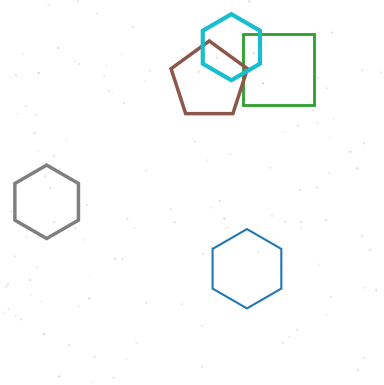[{"shape": "hexagon", "thickness": 1.5, "radius": 0.52, "center": [0.641, 0.302]}, {"shape": "square", "thickness": 2, "radius": 0.46, "center": [0.722, 0.819]}, {"shape": "pentagon", "thickness": 2.5, "radius": 0.52, "center": [0.544, 0.789]}, {"shape": "hexagon", "thickness": 2.5, "radius": 0.48, "center": [0.121, 0.476]}, {"shape": "hexagon", "thickness": 3, "radius": 0.43, "center": [0.601, 0.877]}]